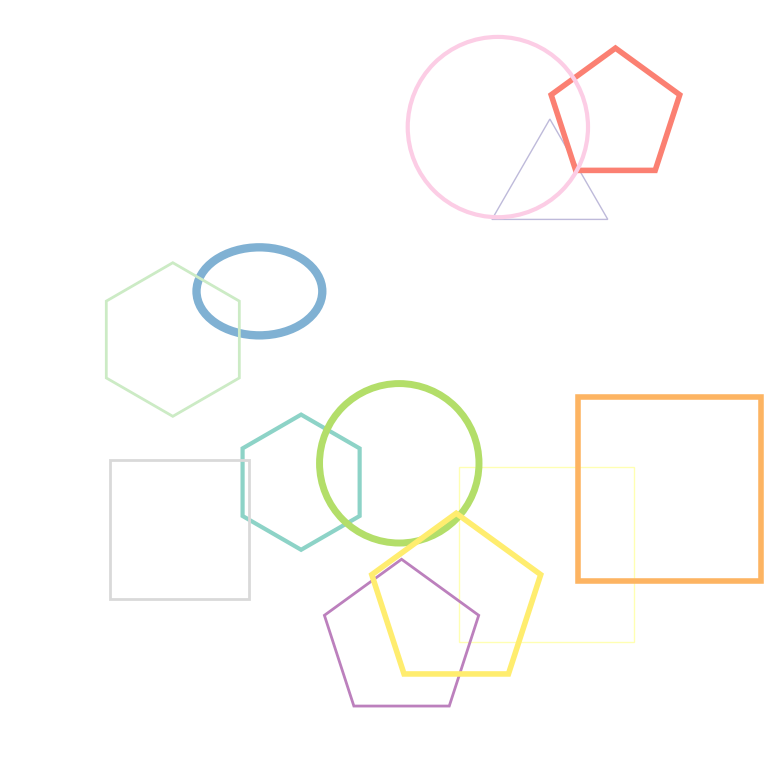[{"shape": "hexagon", "thickness": 1.5, "radius": 0.44, "center": [0.391, 0.374]}, {"shape": "square", "thickness": 0.5, "radius": 0.57, "center": [0.71, 0.28]}, {"shape": "triangle", "thickness": 0.5, "radius": 0.43, "center": [0.714, 0.758]}, {"shape": "pentagon", "thickness": 2, "radius": 0.44, "center": [0.799, 0.85]}, {"shape": "oval", "thickness": 3, "radius": 0.41, "center": [0.337, 0.622]}, {"shape": "square", "thickness": 2, "radius": 0.59, "center": [0.869, 0.365]}, {"shape": "circle", "thickness": 2.5, "radius": 0.52, "center": [0.519, 0.398]}, {"shape": "circle", "thickness": 1.5, "radius": 0.59, "center": [0.647, 0.835]}, {"shape": "square", "thickness": 1, "radius": 0.45, "center": [0.233, 0.312]}, {"shape": "pentagon", "thickness": 1, "radius": 0.53, "center": [0.522, 0.168]}, {"shape": "hexagon", "thickness": 1, "radius": 0.5, "center": [0.224, 0.559]}, {"shape": "pentagon", "thickness": 2, "radius": 0.58, "center": [0.593, 0.218]}]